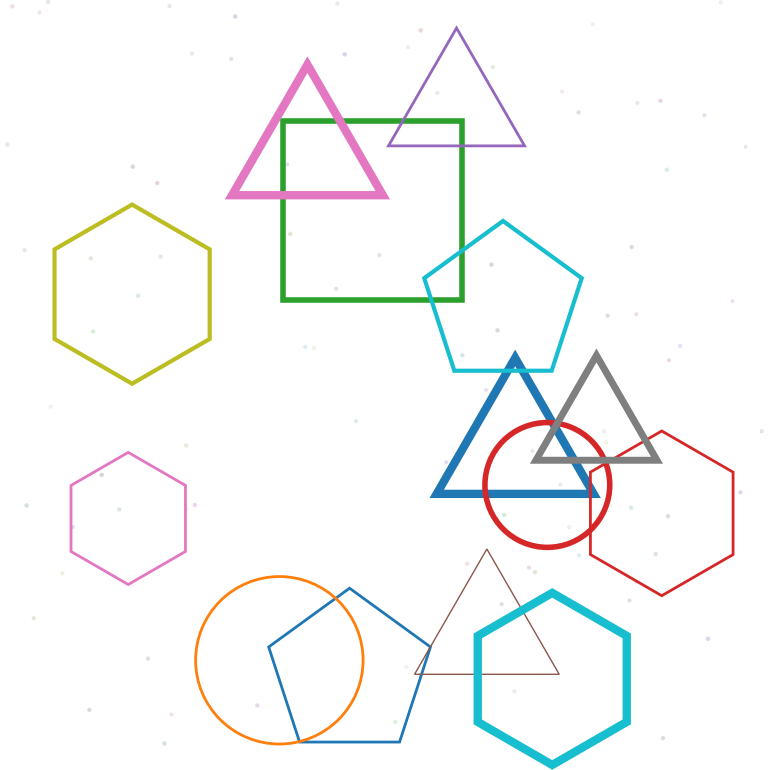[{"shape": "pentagon", "thickness": 1, "radius": 0.55, "center": [0.454, 0.126]}, {"shape": "triangle", "thickness": 3, "radius": 0.59, "center": [0.669, 0.417]}, {"shape": "circle", "thickness": 1, "radius": 0.54, "center": [0.363, 0.142]}, {"shape": "square", "thickness": 2, "radius": 0.58, "center": [0.484, 0.726]}, {"shape": "circle", "thickness": 2, "radius": 0.41, "center": [0.711, 0.37]}, {"shape": "hexagon", "thickness": 1, "radius": 0.53, "center": [0.859, 0.333]}, {"shape": "triangle", "thickness": 1, "radius": 0.51, "center": [0.593, 0.862]}, {"shape": "triangle", "thickness": 0.5, "radius": 0.54, "center": [0.632, 0.179]}, {"shape": "hexagon", "thickness": 1, "radius": 0.43, "center": [0.167, 0.327]}, {"shape": "triangle", "thickness": 3, "radius": 0.57, "center": [0.399, 0.803]}, {"shape": "triangle", "thickness": 2.5, "radius": 0.45, "center": [0.775, 0.448]}, {"shape": "hexagon", "thickness": 1.5, "radius": 0.58, "center": [0.172, 0.618]}, {"shape": "hexagon", "thickness": 3, "radius": 0.56, "center": [0.717, 0.118]}, {"shape": "pentagon", "thickness": 1.5, "radius": 0.54, "center": [0.653, 0.606]}]